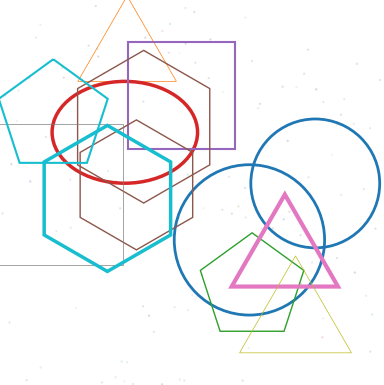[{"shape": "circle", "thickness": 2, "radius": 0.98, "center": [0.648, 0.377]}, {"shape": "circle", "thickness": 2, "radius": 0.84, "center": [0.819, 0.524]}, {"shape": "triangle", "thickness": 0.5, "radius": 0.74, "center": [0.33, 0.863]}, {"shape": "pentagon", "thickness": 1, "radius": 0.71, "center": [0.655, 0.254]}, {"shape": "oval", "thickness": 2.5, "radius": 0.94, "center": [0.324, 0.656]}, {"shape": "square", "thickness": 1.5, "radius": 0.69, "center": [0.471, 0.752]}, {"shape": "hexagon", "thickness": 1, "radius": 0.99, "center": [0.373, 0.671]}, {"shape": "hexagon", "thickness": 1, "radius": 0.84, "center": [0.354, 0.52]}, {"shape": "triangle", "thickness": 3, "radius": 0.8, "center": [0.74, 0.335]}, {"shape": "square", "thickness": 0.5, "radius": 0.92, "center": [0.137, 0.495]}, {"shape": "triangle", "thickness": 0.5, "radius": 0.84, "center": [0.768, 0.167]}, {"shape": "hexagon", "thickness": 2.5, "radius": 0.95, "center": [0.279, 0.485]}, {"shape": "pentagon", "thickness": 1.5, "radius": 0.74, "center": [0.138, 0.697]}]